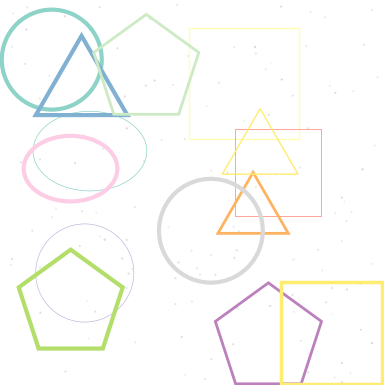[{"shape": "circle", "thickness": 3, "radius": 0.65, "center": [0.134, 0.845]}, {"shape": "oval", "thickness": 0.5, "radius": 0.74, "center": [0.234, 0.608]}, {"shape": "square", "thickness": 1, "radius": 0.71, "center": [0.633, 0.783]}, {"shape": "circle", "thickness": 0.5, "radius": 0.64, "center": [0.22, 0.291]}, {"shape": "square", "thickness": 0.5, "radius": 0.56, "center": [0.722, 0.553]}, {"shape": "triangle", "thickness": 3, "radius": 0.69, "center": [0.212, 0.77]}, {"shape": "triangle", "thickness": 2, "radius": 0.53, "center": [0.657, 0.447]}, {"shape": "pentagon", "thickness": 3, "radius": 0.71, "center": [0.184, 0.21]}, {"shape": "oval", "thickness": 3, "radius": 0.61, "center": [0.183, 0.562]}, {"shape": "circle", "thickness": 3, "radius": 0.67, "center": [0.548, 0.401]}, {"shape": "pentagon", "thickness": 2, "radius": 0.72, "center": [0.697, 0.12]}, {"shape": "pentagon", "thickness": 2, "radius": 0.72, "center": [0.38, 0.819]}, {"shape": "square", "thickness": 2.5, "radius": 0.66, "center": [0.861, 0.135]}, {"shape": "triangle", "thickness": 1, "radius": 0.57, "center": [0.676, 0.604]}]